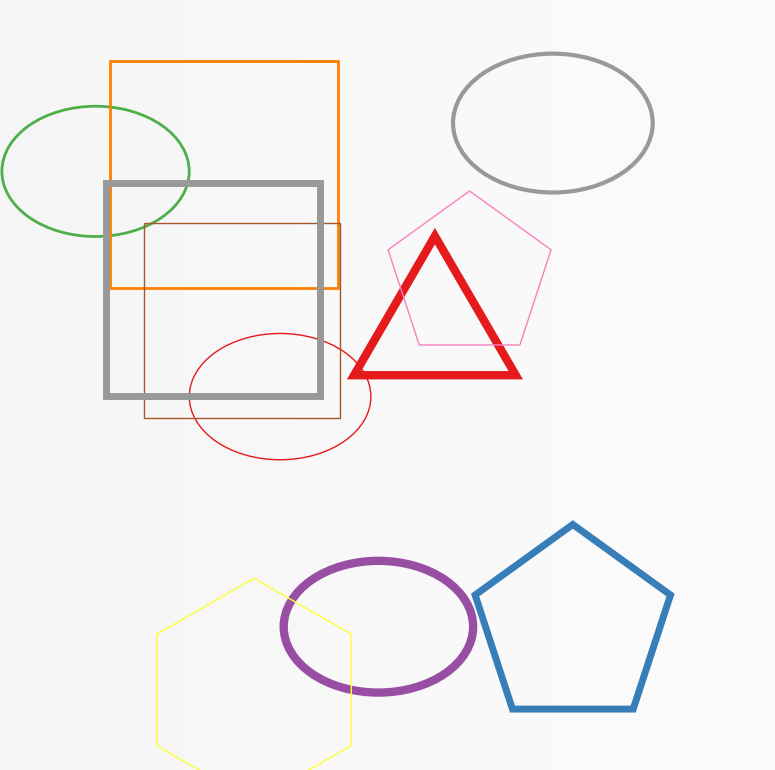[{"shape": "oval", "thickness": 0.5, "radius": 0.59, "center": [0.361, 0.485]}, {"shape": "triangle", "thickness": 3, "radius": 0.6, "center": [0.561, 0.573]}, {"shape": "pentagon", "thickness": 2.5, "radius": 0.66, "center": [0.739, 0.186]}, {"shape": "oval", "thickness": 1, "radius": 0.6, "center": [0.123, 0.777]}, {"shape": "oval", "thickness": 3, "radius": 0.61, "center": [0.488, 0.186]}, {"shape": "square", "thickness": 1, "radius": 0.74, "center": [0.289, 0.774]}, {"shape": "hexagon", "thickness": 0.5, "radius": 0.72, "center": [0.328, 0.104]}, {"shape": "square", "thickness": 0.5, "radius": 0.63, "center": [0.312, 0.584]}, {"shape": "pentagon", "thickness": 0.5, "radius": 0.55, "center": [0.606, 0.641]}, {"shape": "square", "thickness": 2.5, "radius": 0.69, "center": [0.275, 0.624]}, {"shape": "oval", "thickness": 1.5, "radius": 0.64, "center": [0.713, 0.84]}]